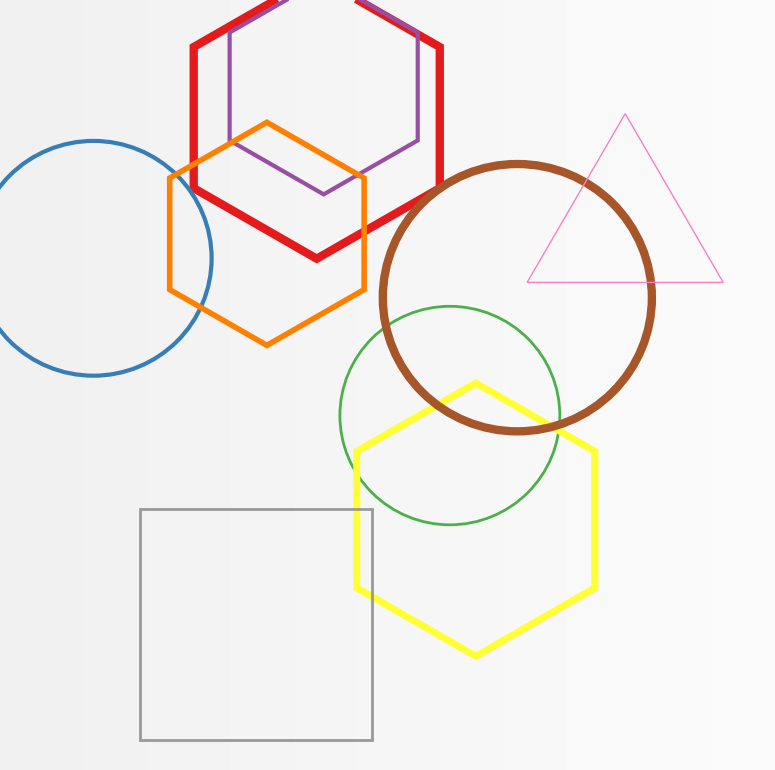[{"shape": "hexagon", "thickness": 3, "radius": 0.92, "center": [0.409, 0.847]}, {"shape": "circle", "thickness": 1.5, "radius": 0.76, "center": [0.121, 0.665]}, {"shape": "circle", "thickness": 1, "radius": 0.71, "center": [0.58, 0.46]}, {"shape": "hexagon", "thickness": 1.5, "radius": 0.7, "center": [0.418, 0.888]}, {"shape": "hexagon", "thickness": 2, "radius": 0.72, "center": [0.344, 0.696]}, {"shape": "hexagon", "thickness": 2.5, "radius": 0.89, "center": [0.614, 0.325]}, {"shape": "circle", "thickness": 3, "radius": 0.87, "center": [0.668, 0.613]}, {"shape": "triangle", "thickness": 0.5, "radius": 0.73, "center": [0.807, 0.706]}, {"shape": "square", "thickness": 1, "radius": 0.75, "center": [0.331, 0.189]}]